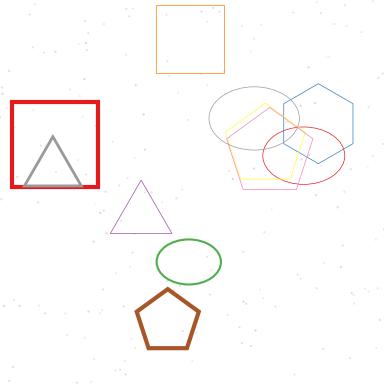[{"shape": "square", "thickness": 3, "radius": 0.55, "center": [0.143, 0.624]}, {"shape": "oval", "thickness": 0.5, "radius": 0.53, "center": [0.789, 0.596]}, {"shape": "hexagon", "thickness": 0.5, "radius": 0.52, "center": [0.827, 0.679]}, {"shape": "oval", "thickness": 1.5, "radius": 0.42, "center": [0.49, 0.32]}, {"shape": "triangle", "thickness": 0.5, "radius": 0.46, "center": [0.367, 0.44]}, {"shape": "square", "thickness": 0.5, "radius": 0.44, "center": [0.493, 0.899]}, {"shape": "pentagon", "thickness": 0.5, "radius": 0.55, "center": [0.689, 0.623]}, {"shape": "pentagon", "thickness": 3, "radius": 0.42, "center": [0.436, 0.164]}, {"shape": "pentagon", "thickness": 0.5, "radius": 0.59, "center": [0.701, 0.603]}, {"shape": "oval", "thickness": 0.5, "radius": 0.59, "center": [0.66, 0.692]}, {"shape": "triangle", "thickness": 2, "radius": 0.43, "center": [0.137, 0.56]}]